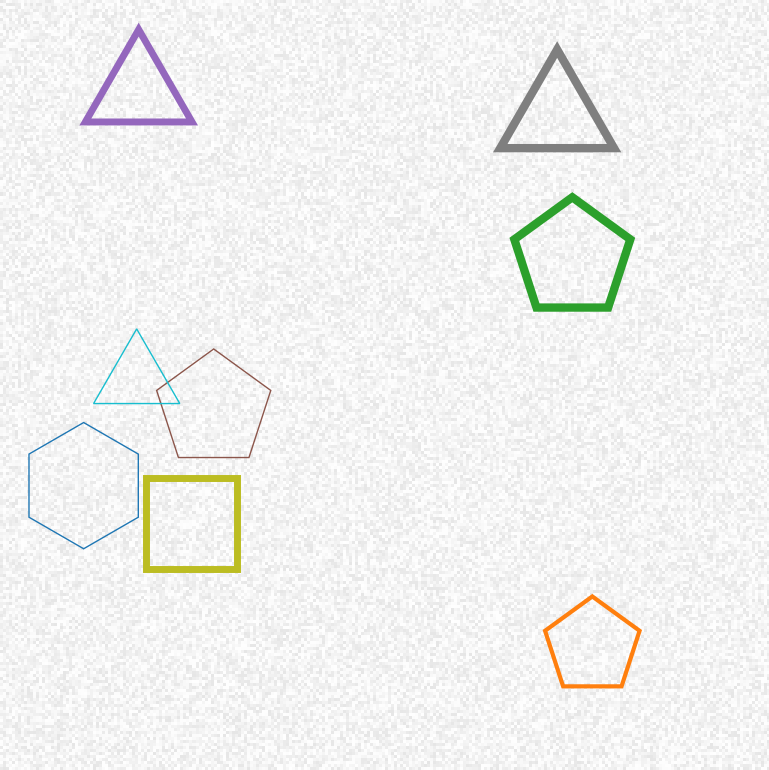[{"shape": "hexagon", "thickness": 0.5, "radius": 0.41, "center": [0.109, 0.369]}, {"shape": "pentagon", "thickness": 1.5, "radius": 0.32, "center": [0.769, 0.161]}, {"shape": "pentagon", "thickness": 3, "radius": 0.4, "center": [0.743, 0.665]}, {"shape": "triangle", "thickness": 2.5, "radius": 0.4, "center": [0.18, 0.882]}, {"shape": "pentagon", "thickness": 0.5, "radius": 0.39, "center": [0.278, 0.469]}, {"shape": "triangle", "thickness": 3, "radius": 0.43, "center": [0.724, 0.85]}, {"shape": "square", "thickness": 2.5, "radius": 0.3, "center": [0.249, 0.32]}, {"shape": "triangle", "thickness": 0.5, "radius": 0.32, "center": [0.177, 0.508]}]